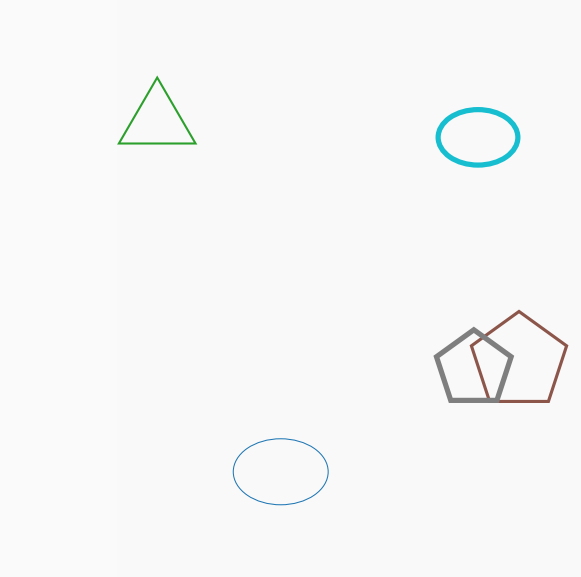[{"shape": "oval", "thickness": 0.5, "radius": 0.41, "center": [0.483, 0.182]}, {"shape": "triangle", "thickness": 1, "radius": 0.38, "center": [0.27, 0.789]}, {"shape": "pentagon", "thickness": 1.5, "radius": 0.43, "center": [0.893, 0.374]}, {"shape": "pentagon", "thickness": 2.5, "radius": 0.34, "center": [0.815, 0.36]}, {"shape": "oval", "thickness": 2.5, "radius": 0.34, "center": [0.822, 0.761]}]